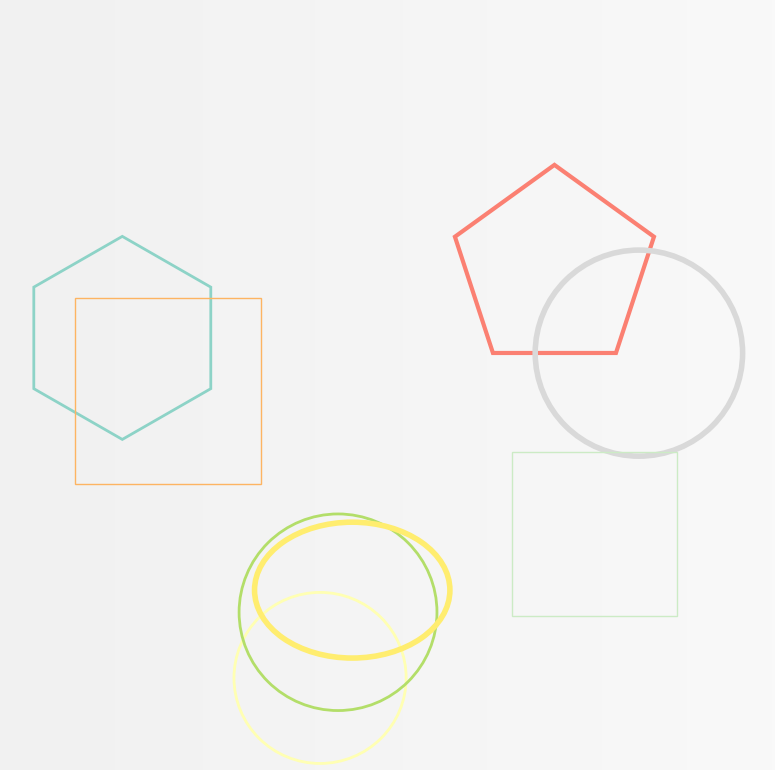[{"shape": "hexagon", "thickness": 1, "radius": 0.66, "center": [0.158, 0.561]}, {"shape": "circle", "thickness": 1, "radius": 0.56, "center": [0.413, 0.12]}, {"shape": "pentagon", "thickness": 1.5, "radius": 0.68, "center": [0.715, 0.651]}, {"shape": "square", "thickness": 0.5, "radius": 0.6, "center": [0.217, 0.492]}, {"shape": "circle", "thickness": 1, "radius": 0.64, "center": [0.436, 0.205]}, {"shape": "circle", "thickness": 2, "radius": 0.67, "center": [0.824, 0.541]}, {"shape": "square", "thickness": 0.5, "radius": 0.53, "center": [0.767, 0.306]}, {"shape": "oval", "thickness": 2, "radius": 0.63, "center": [0.454, 0.234]}]